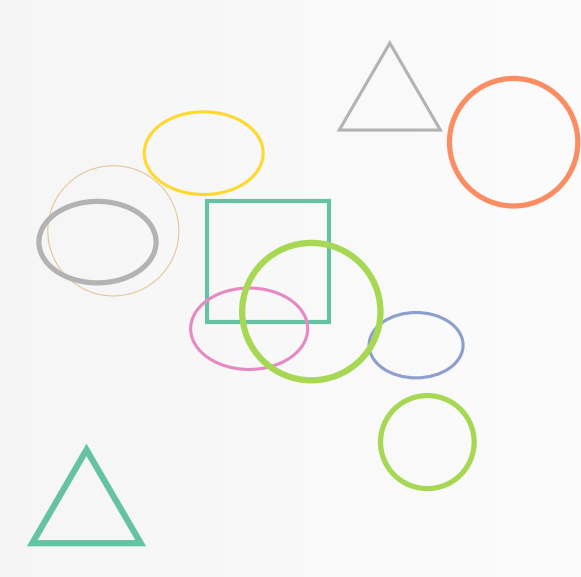[{"shape": "triangle", "thickness": 3, "radius": 0.54, "center": [0.149, 0.112]}, {"shape": "square", "thickness": 2, "radius": 0.53, "center": [0.461, 0.546]}, {"shape": "circle", "thickness": 2.5, "radius": 0.55, "center": [0.884, 0.753]}, {"shape": "oval", "thickness": 1.5, "radius": 0.4, "center": [0.716, 0.401]}, {"shape": "oval", "thickness": 1.5, "radius": 0.5, "center": [0.429, 0.43]}, {"shape": "circle", "thickness": 3, "radius": 0.59, "center": [0.536, 0.46]}, {"shape": "circle", "thickness": 2.5, "radius": 0.4, "center": [0.735, 0.234]}, {"shape": "oval", "thickness": 1.5, "radius": 0.51, "center": [0.35, 0.734]}, {"shape": "circle", "thickness": 0.5, "radius": 0.56, "center": [0.195, 0.599]}, {"shape": "oval", "thickness": 2.5, "radius": 0.5, "center": [0.168, 0.58]}, {"shape": "triangle", "thickness": 1.5, "radius": 0.5, "center": [0.671, 0.824]}]